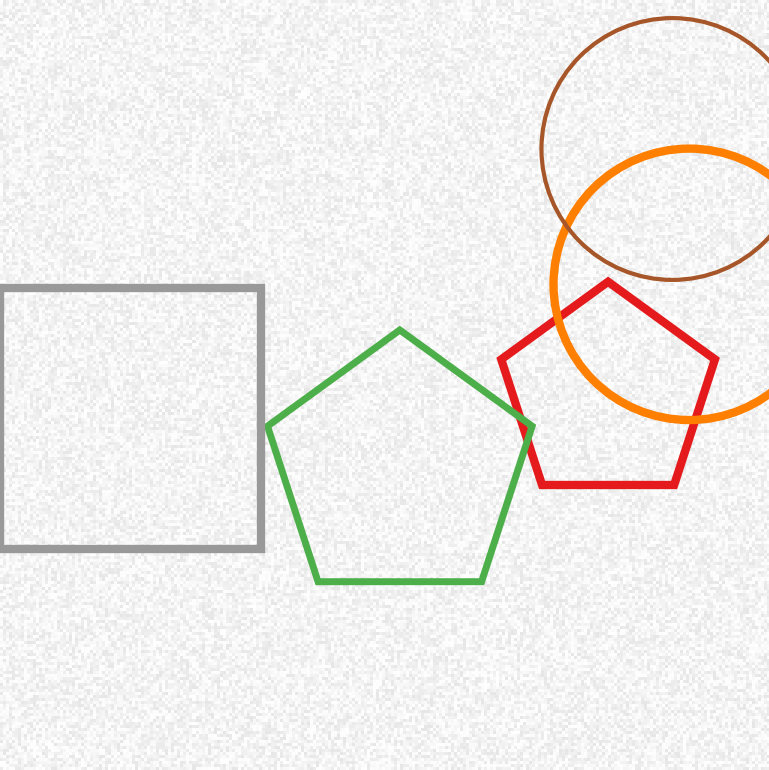[{"shape": "pentagon", "thickness": 3, "radius": 0.73, "center": [0.79, 0.488]}, {"shape": "pentagon", "thickness": 2.5, "radius": 0.9, "center": [0.519, 0.391]}, {"shape": "circle", "thickness": 3, "radius": 0.88, "center": [0.895, 0.631]}, {"shape": "circle", "thickness": 1.5, "radius": 0.85, "center": [0.873, 0.806]}, {"shape": "square", "thickness": 3, "radius": 0.85, "center": [0.169, 0.457]}]